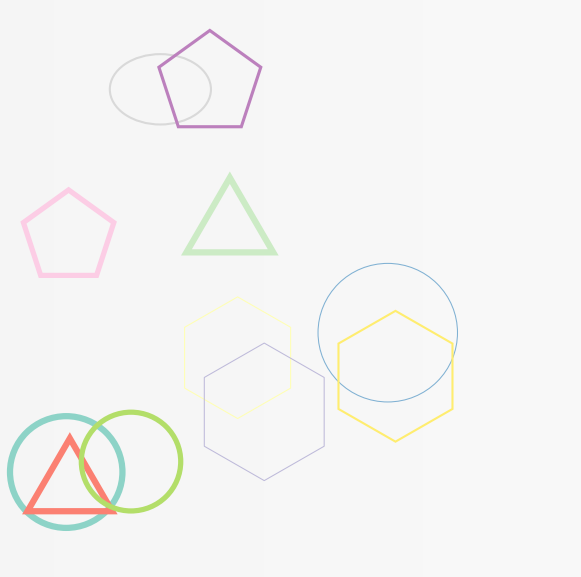[{"shape": "circle", "thickness": 3, "radius": 0.48, "center": [0.114, 0.182]}, {"shape": "hexagon", "thickness": 0.5, "radius": 0.53, "center": [0.409, 0.38]}, {"shape": "hexagon", "thickness": 0.5, "radius": 0.6, "center": [0.455, 0.286]}, {"shape": "triangle", "thickness": 3, "radius": 0.42, "center": [0.12, 0.156]}, {"shape": "circle", "thickness": 0.5, "radius": 0.6, "center": [0.667, 0.423]}, {"shape": "circle", "thickness": 2.5, "radius": 0.43, "center": [0.225, 0.2]}, {"shape": "pentagon", "thickness": 2.5, "radius": 0.41, "center": [0.118, 0.588]}, {"shape": "oval", "thickness": 1, "radius": 0.44, "center": [0.276, 0.844]}, {"shape": "pentagon", "thickness": 1.5, "radius": 0.46, "center": [0.361, 0.854]}, {"shape": "triangle", "thickness": 3, "radius": 0.43, "center": [0.395, 0.605]}, {"shape": "hexagon", "thickness": 1, "radius": 0.57, "center": [0.68, 0.348]}]